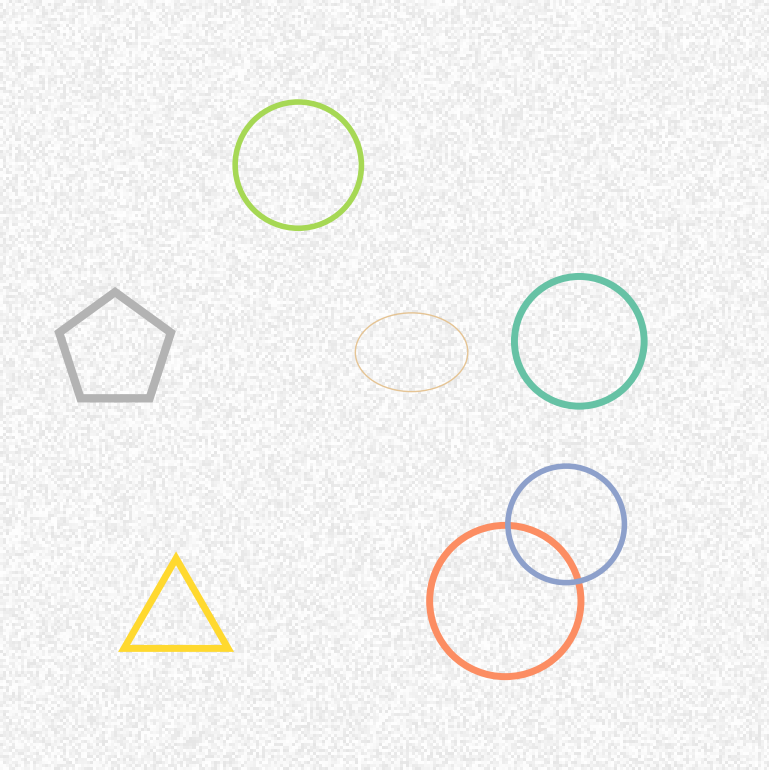[{"shape": "circle", "thickness": 2.5, "radius": 0.42, "center": [0.752, 0.557]}, {"shape": "circle", "thickness": 2.5, "radius": 0.49, "center": [0.656, 0.219]}, {"shape": "circle", "thickness": 2, "radius": 0.38, "center": [0.735, 0.319]}, {"shape": "circle", "thickness": 2, "radius": 0.41, "center": [0.387, 0.786]}, {"shape": "triangle", "thickness": 2.5, "radius": 0.39, "center": [0.229, 0.197]}, {"shape": "oval", "thickness": 0.5, "radius": 0.37, "center": [0.535, 0.543]}, {"shape": "pentagon", "thickness": 3, "radius": 0.38, "center": [0.149, 0.544]}]